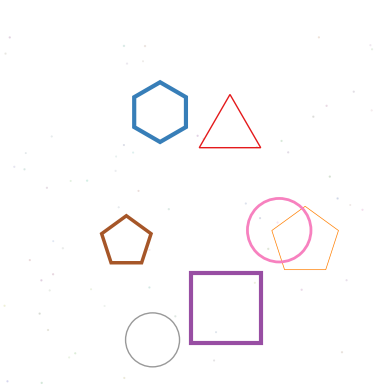[{"shape": "triangle", "thickness": 1, "radius": 0.46, "center": [0.597, 0.662]}, {"shape": "hexagon", "thickness": 3, "radius": 0.39, "center": [0.416, 0.709]}, {"shape": "square", "thickness": 3, "radius": 0.46, "center": [0.586, 0.2]}, {"shape": "pentagon", "thickness": 0.5, "radius": 0.45, "center": [0.793, 0.373]}, {"shape": "pentagon", "thickness": 2.5, "radius": 0.34, "center": [0.328, 0.372]}, {"shape": "circle", "thickness": 2, "radius": 0.41, "center": [0.725, 0.402]}, {"shape": "circle", "thickness": 1, "radius": 0.35, "center": [0.396, 0.117]}]